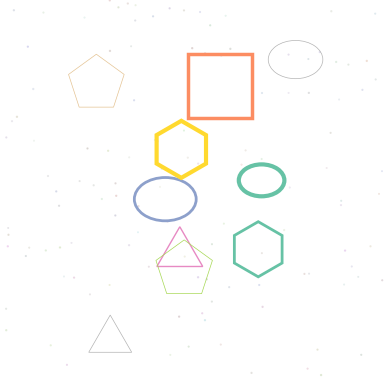[{"shape": "hexagon", "thickness": 2, "radius": 0.36, "center": [0.671, 0.353]}, {"shape": "oval", "thickness": 3, "radius": 0.3, "center": [0.679, 0.532]}, {"shape": "square", "thickness": 2.5, "radius": 0.42, "center": [0.571, 0.776]}, {"shape": "oval", "thickness": 2, "radius": 0.4, "center": [0.429, 0.483]}, {"shape": "triangle", "thickness": 1, "radius": 0.34, "center": [0.467, 0.342]}, {"shape": "pentagon", "thickness": 0.5, "radius": 0.39, "center": [0.478, 0.3]}, {"shape": "hexagon", "thickness": 3, "radius": 0.37, "center": [0.471, 0.612]}, {"shape": "pentagon", "thickness": 0.5, "radius": 0.38, "center": [0.25, 0.783]}, {"shape": "oval", "thickness": 0.5, "radius": 0.35, "center": [0.768, 0.845]}, {"shape": "triangle", "thickness": 0.5, "radius": 0.32, "center": [0.286, 0.117]}]